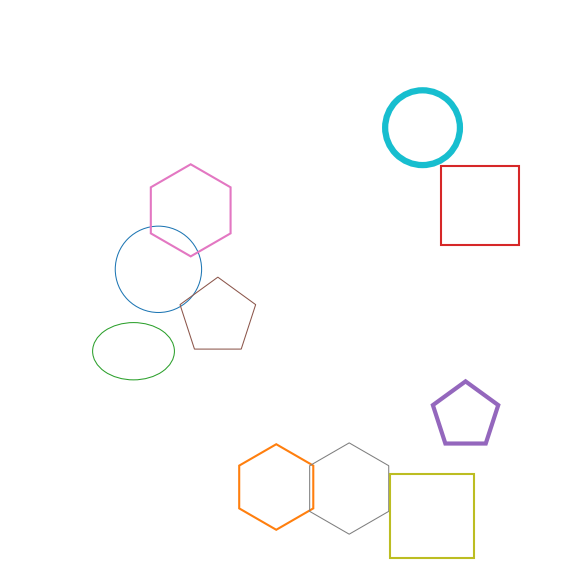[{"shape": "circle", "thickness": 0.5, "radius": 0.37, "center": [0.274, 0.533]}, {"shape": "hexagon", "thickness": 1, "radius": 0.37, "center": [0.478, 0.156]}, {"shape": "oval", "thickness": 0.5, "radius": 0.35, "center": [0.231, 0.391]}, {"shape": "square", "thickness": 1, "radius": 0.34, "center": [0.831, 0.643]}, {"shape": "pentagon", "thickness": 2, "radius": 0.3, "center": [0.806, 0.279]}, {"shape": "pentagon", "thickness": 0.5, "radius": 0.34, "center": [0.377, 0.45]}, {"shape": "hexagon", "thickness": 1, "radius": 0.4, "center": [0.33, 0.635]}, {"shape": "hexagon", "thickness": 0.5, "radius": 0.4, "center": [0.605, 0.153]}, {"shape": "square", "thickness": 1, "radius": 0.37, "center": [0.748, 0.106]}, {"shape": "circle", "thickness": 3, "radius": 0.32, "center": [0.732, 0.778]}]